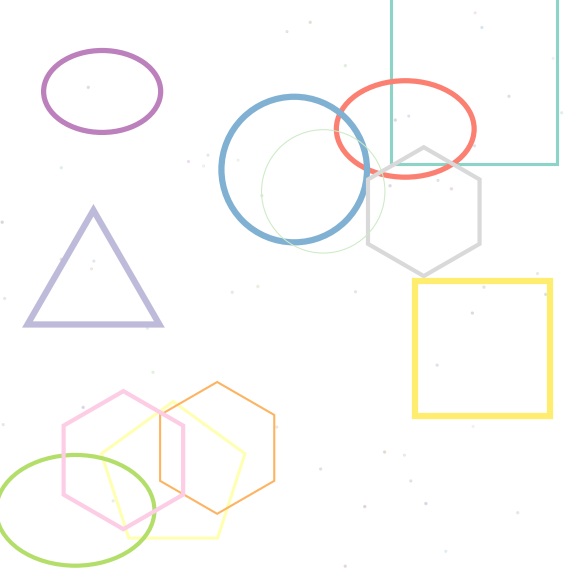[{"shape": "square", "thickness": 1.5, "radius": 0.72, "center": [0.821, 0.86]}, {"shape": "pentagon", "thickness": 1.5, "radius": 0.65, "center": [0.3, 0.173]}, {"shape": "triangle", "thickness": 3, "radius": 0.66, "center": [0.162, 0.503]}, {"shape": "oval", "thickness": 2.5, "radius": 0.6, "center": [0.702, 0.776]}, {"shape": "circle", "thickness": 3, "radius": 0.63, "center": [0.509, 0.706]}, {"shape": "hexagon", "thickness": 1, "radius": 0.57, "center": [0.376, 0.224]}, {"shape": "oval", "thickness": 2, "radius": 0.68, "center": [0.13, 0.115]}, {"shape": "hexagon", "thickness": 2, "radius": 0.6, "center": [0.214, 0.202]}, {"shape": "hexagon", "thickness": 2, "radius": 0.56, "center": [0.734, 0.633]}, {"shape": "oval", "thickness": 2.5, "radius": 0.51, "center": [0.177, 0.841]}, {"shape": "circle", "thickness": 0.5, "radius": 0.53, "center": [0.56, 0.668]}, {"shape": "square", "thickness": 3, "radius": 0.58, "center": [0.835, 0.396]}]